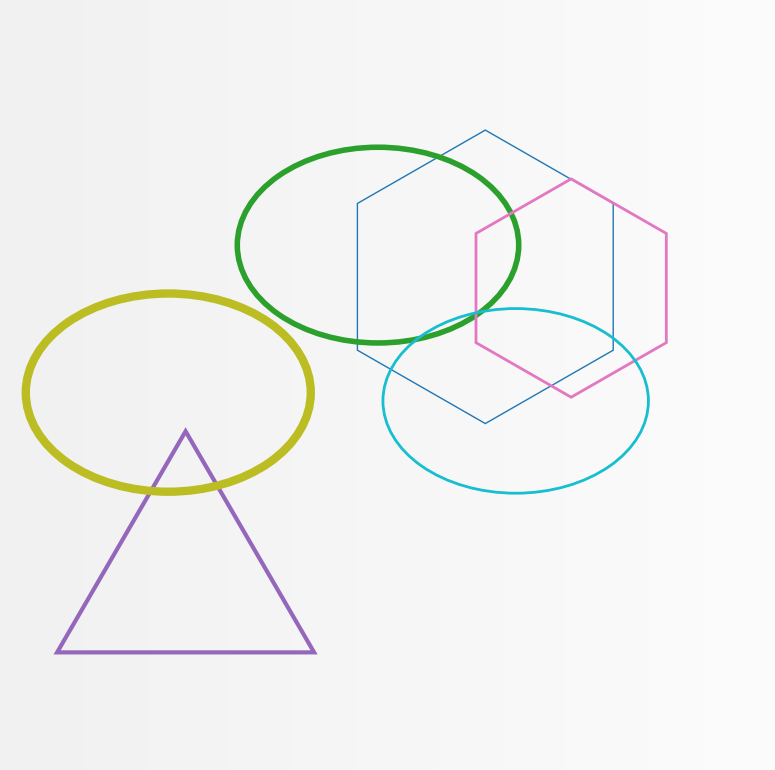[{"shape": "hexagon", "thickness": 0.5, "radius": 0.95, "center": [0.626, 0.64]}, {"shape": "oval", "thickness": 2, "radius": 0.91, "center": [0.488, 0.682]}, {"shape": "triangle", "thickness": 1.5, "radius": 0.96, "center": [0.239, 0.248]}, {"shape": "hexagon", "thickness": 1, "radius": 0.71, "center": [0.737, 0.626]}, {"shape": "oval", "thickness": 3, "radius": 0.92, "center": [0.217, 0.49]}, {"shape": "oval", "thickness": 1, "radius": 0.86, "center": [0.665, 0.479]}]